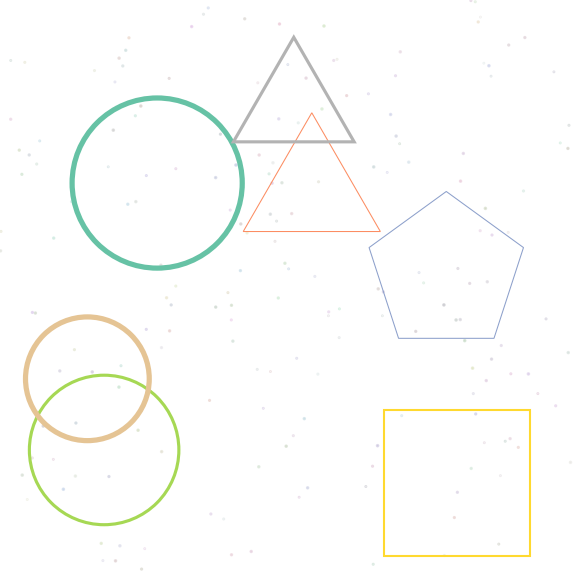[{"shape": "circle", "thickness": 2.5, "radius": 0.74, "center": [0.272, 0.682]}, {"shape": "triangle", "thickness": 0.5, "radius": 0.69, "center": [0.54, 0.667]}, {"shape": "pentagon", "thickness": 0.5, "radius": 0.7, "center": [0.773, 0.527]}, {"shape": "circle", "thickness": 1.5, "radius": 0.65, "center": [0.18, 0.22]}, {"shape": "square", "thickness": 1, "radius": 0.63, "center": [0.792, 0.163]}, {"shape": "circle", "thickness": 2.5, "radius": 0.54, "center": [0.151, 0.343]}, {"shape": "triangle", "thickness": 1.5, "radius": 0.6, "center": [0.509, 0.814]}]